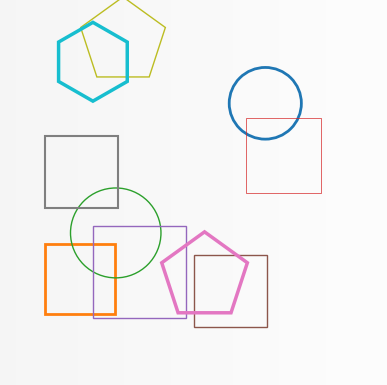[{"shape": "circle", "thickness": 2, "radius": 0.47, "center": [0.685, 0.732]}, {"shape": "square", "thickness": 2, "radius": 0.45, "center": [0.207, 0.275]}, {"shape": "circle", "thickness": 1, "radius": 0.58, "center": [0.299, 0.395]}, {"shape": "square", "thickness": 0.5, "radius": 0.49, "center": [0.732, 0.597]}, {"shape": "square", "thickness": 1, "radius": 0.6, "center": [0.36, 0.294]}, {"shape": "square", "thickness": 1, "radius": 0.47, "center": [0.595, 0.244]}, {"shape": "pentagon", "thickness": 2.5, "radius": 0.58, "center": [0.528, 0.282]}, {"shape": "square", "thickness": 1.5, "radius": 0.47, "center": [0.211, 0.553]}, {"shape": "pentagon", "thickness": 1, "radius": 0.57, "center": [0.317, 0.893]}, {"shape": "hexagon", "thickness": 2.5, "radius": 0.51, "center": [0.24, 0.84]}]